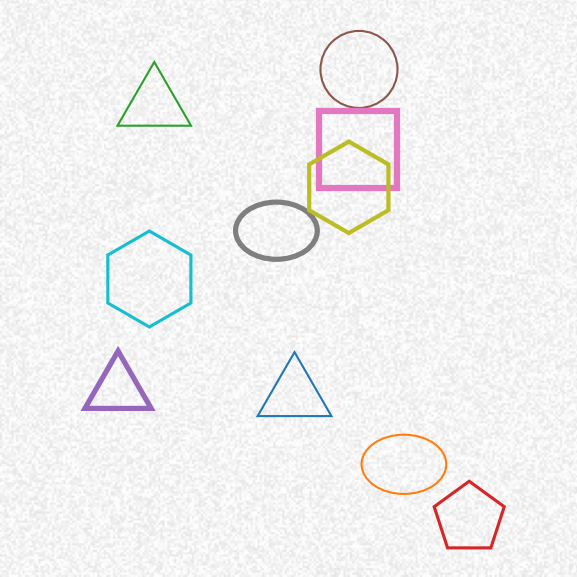[{"shape": "triangle", "thickness": 1, "radius": 0.37, "center": [0.51, 0.316]}, {"shape": "oval", "thickness": 1, "radius": 0.37, "center": [0.699, 0.195]}, {"shape": "triangle", "thickness": 1, "radius": 0.37, "center": [0.267, 0.818]}, {"shape": "pentagon", "thickness": 1.5, "radius": 0.32, "center": [0.812, 0.102]}, {"shape": "triangle", "thickness": 2.5, "radius": 0.33, "center": [0.204, 0.325]}, {"shape": "circle", "thickness": 1, "radius": 0.33, "center": [0.622, 0.879]}, {"shape": "square", "thickness": 3, "radius": 0.33, "center": [0.62, 0.741]}, {"shape": "oval", "thickness": 2.5, "radius": 0.35, "center": [0.479, 0.6]}, {"shape": "hexagon", "thickness": 2, "radius": 0.4, "center": [0.604, 0.675]}, {"shape": "hexagon", "thickness": 1.5, "radius": 0.42, "center": [0.259, 0.516]}]